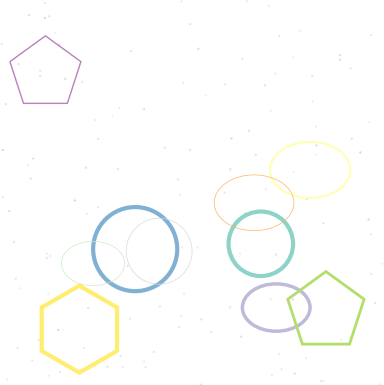[{"shape": "circle", "thickness": 3, "radius": 0.42, "center": [0.677, 0.367]}, {"shape": "oval", "thickness": 1.5, "radius": 0.52, "center": [0.806, 0.559]}, {"shape": "oval", "thickness": 2.5, "radius": 0.44, "center": [0.717, 0.201]}, {"shape": "circle", "thickness": 3, "radius": 0.55, "center": [0.351, 0.353]}, {"shape": "oval", "thickness": 0.5, "radius": 0.52, "center": [0.66, 0.473]}, {"shape": "pentagon", "thickness": 2, "radius": 0.52, "center": [0.847, 0.19]}, {"shape": "circle", "thickness": 0.5, "radius": 0.43, "center": [0.413, 0.347]}, {"shape": "pentagon", "thickness": 1, "radius": 0.48, "center": [0.118, 0.81]}, {"shape": "oval", "thickness": 0.5, "radius": 0.41, "center": [0.242, 0.316]}, {"shape": "hexagon", "thickness": 3, "radius": 0.56, "center": [0.206, 0.145]}]